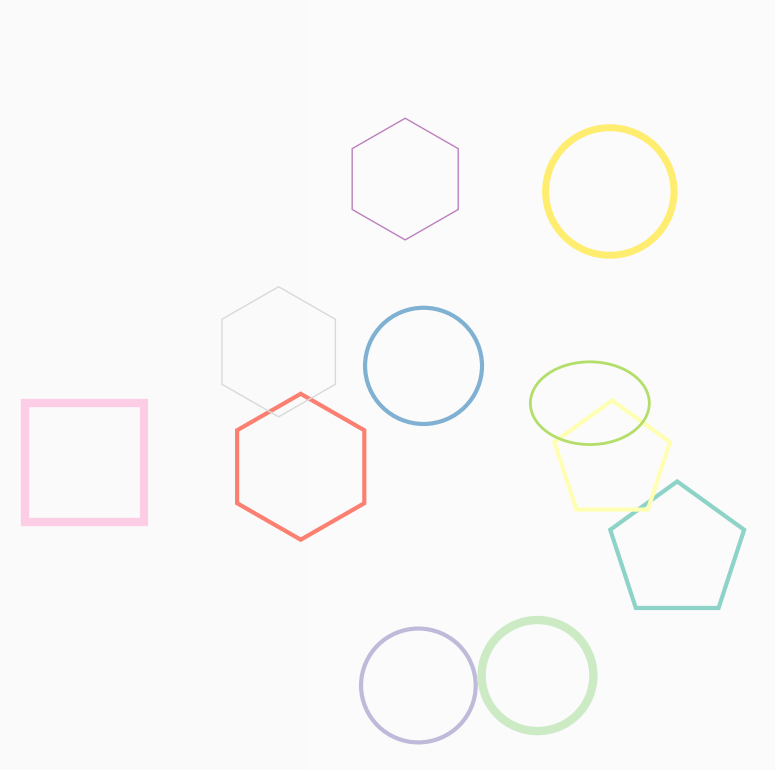[{"shape": "pentagon", "thickness": 1.5, "radius": 0.45, "center": [0.874, 0.284]}, {"shape": "pentagon", "thickness": 1.5, "radius": 0.39, "center": [0.79, 0.402]}, {"shape": "circle", "thickness": 1.5, "radius": 0.37, "center": [0.54, 0.11]}, {"shape": "hexagon", "thickness": 1.5, "radius": 0.47, "center": [0.388, 0.394]}, {"shape": "circle", "thickness": 1.5, "radius": 0.38, "center": [0.546, 0.525]}, {"shape": "oval", "thickness": 1, "radius": 0.38, "center": [0.761, 0.476]}, {"shape": "square", "thickness": 3, "radius": 0.39, "center": [0.109, 0.4]}, {"shape": "hexagon", "thickness": 0.5, "radius": 0.42, "center": [0.36, 0.543]}, {"shape": "hexagon", "thickness": 0.5, "radius": 0.39, "center": [0.523, 0.767]}, {"shape": "circle", "thickness": 3, "radius": 0.36, "center": [0.694, 0.123]}, {"shape": "circle", "thickness": 2.5, "radius": 0.41, "center": [0.787, 0.751]}]